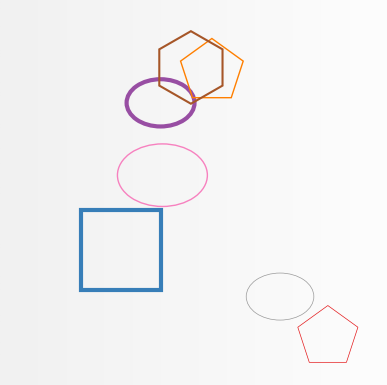[{"shape": "pentagon", "thickness": 0.5, "radius": 0.41, "center": [0.846, 0.125]}, {"shape": "square", "thickness": 3, "radius": 0.52, "center": [0.312, 0.35]}, {"shape": "oval", "thickness": 3, "radius": 0.44, "center": [0.414, 0.733]}, {"shape": "pentagon", "thickness": 1, "radius": 0.42, "center": [0.547, 0.815]}, {"shape": "hexagon", "thickness": 1.5, "radius": 0.47, "center": [0.493, 0.825]}, {"shape": "oval", "thickness": 1, "radius": 0.58, "center": [0.419, 0.545]}, {"shape": "oval", "thickness": 0.5, "radius": 0.44, "center": [0.723, 0.23]}]